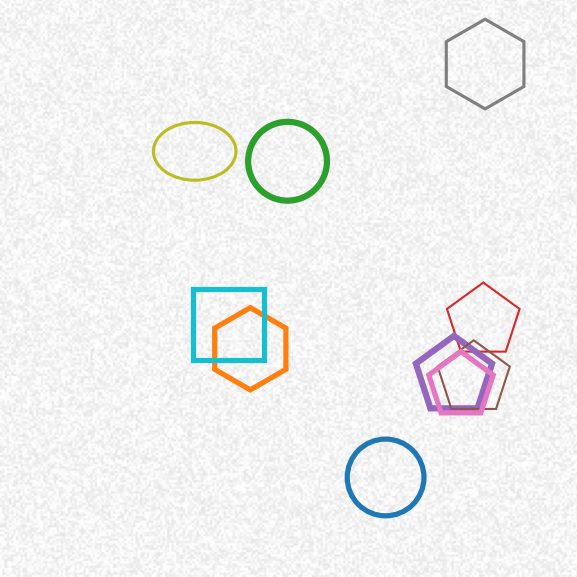[{"shape": "circle", "thickness": 2.5, "radius": 0.33, "center": [0.668, 0.172]}, {"shape": "hexagon", "thickness": 2.5, "radius": 0.36, "center": [0.433, 0.395]}, {"shape": "circle", "thickness": 3, "radius": 0.34, "center": [0.498, 0.72]}, {"shape": "pentagon", "thickness": 1, "radius": 0.33, "center": [0.837, 0.444]}, {"shape": "pentagon", "thickness": 3, "radius": 0.35, "center": [0.786, 0.348]}, {"shape": "pentagon", "thickness": 1, "radius": 0.33, "center": [0.82, 0.344]}, {"shape": "pentagon", "thickness": 2.5, "radius": 0.29, "center": [0.798, 0.332]}, {"shape": "hexagon", "thickness": 1.5, "radius": 0.39, "center": [0.84, 0.888]}, {"shape": "oval", "thickness": 1.5, "radius": 0.36, "center": [0.337, 0.737]}, {"shape": "square", "thickness": 2.5, "radius": 0.31, "center": [0.396, 0.437]}]